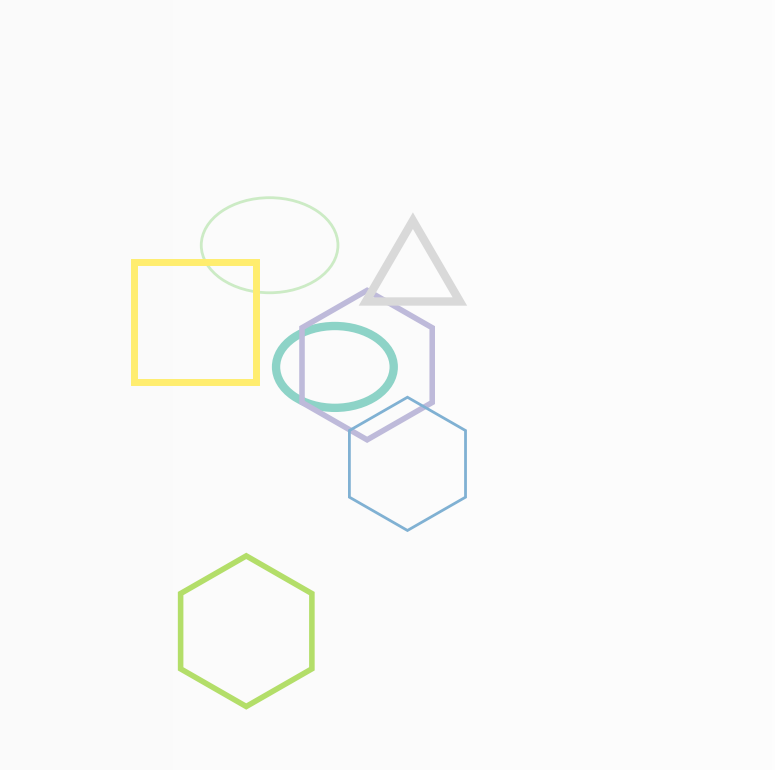[{"shape": "oval", "thickness": 3, "radius": 0.38, "center": [0.432, 0.523]}, {"shape": "hexagon", "thickness": 2, "radius": 0.49, "center": [0.474, 0.526]}, {"shape": "hexagon", "thickness": 1, "radius": 0.43, "center": [0.526, 0.398]}, {"shape": "hexagon", "thickness": 2, "radius": 0.49, "center": [0.318, 0.18]}, {"shape": "triangle", "thickness": 3, "radius": 0.35, "center": [0.533, 0.643]}, {"shape": "oval", "thickness": 1, "radius": 0.44, "center": [0.348, 0.682]}, {"shape": "square", "thickness": 2.5, "radius": 0.39, "center": [0.251, 0.582]}]